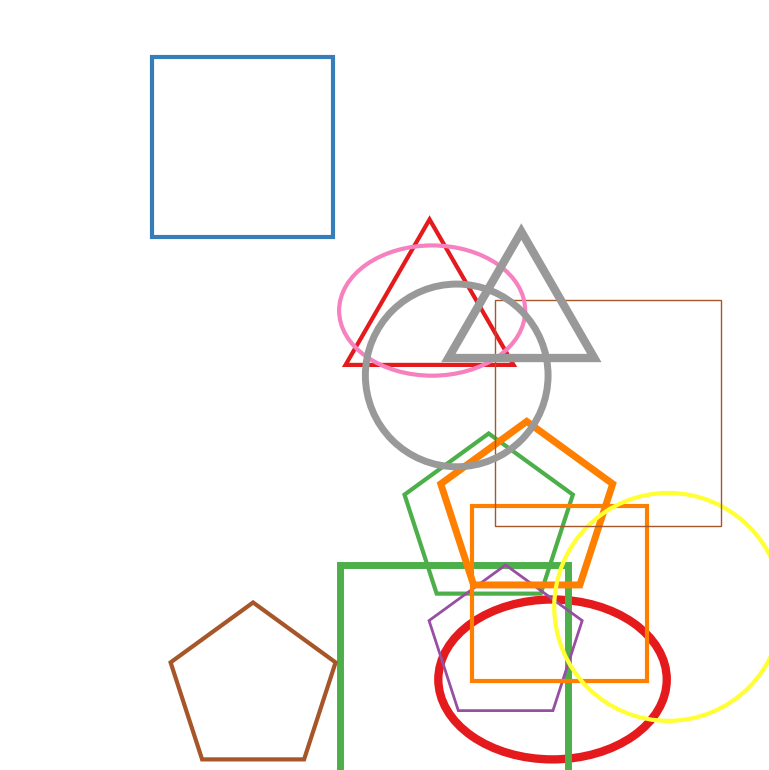[{"shape": "triangle", "thickness": 1.5, "radius": 0.63, "center": [0.558, 0.589]}, {"shape": "oval", "thickness": 3, "radius": 0.74, "center": [0.718, 0.118]}, {"shape": "square", "thickness": 1.5, "radius": 0.59, "center": [0.315, 0.809]}, {"shape": "pentagon", "thickness": 1.5, "radius": 0.57, "center": [0.635, 0.322]}, {"shape": "square", "thickness": 2.5, "radius": 0.74, "center": [0.589, 0.118]}, {"shape": "pentagon", "thickness": 1, "radius": 0.52, "center": [0.657, 0.162]}, {"shape": "pentagon", "thickness": 2.5, "radius": 0.59, "center": [0.684, 0.335]}, {"shape": "square", "thickness": 1.5, "radius": 0.57, "center": [0.727, 0.229]}, {"shape": "circle", "thickness": 1.5, "radius": 0.74, "center": [0.868, 0.212]}, {"shape": "pentagon", "thickness": 1.5, "radius": 0.56, "center": [0.329, 0.105]}, {"shape": "square", "thickness": 0.5, "radius": 0.73, "center": [0.79, 0.463]}, {"shape": "oval", "thickness": 1.5, "radius": 0.6, "center": [0.561, 0.597]}, {"shape": "circle", "thickness": 2.5, "radius": 0.59, "center": [0.593, 0.512]}, {"shape": "triangle", "thickness": 3, "radius": 0.55, "center": [0.677, 0.59]}]